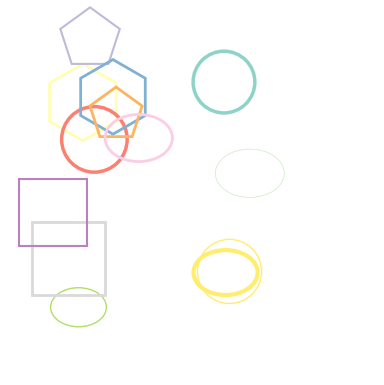[{"shape": "circle", "thickness": 2.5, "radius": 0.4, "center": [0.582, 0.787]}, {"shape": "hexagon", "thickness": 2, "radius": 0.5, "center": [0.215, 0.734]}, {"shape": "pentagon", "thickness": 1.5, "radius": 0.41, "center": [0.234, 0.9]}, {"shape": "circle", "thickness": 2.5, "radius": 0.43, "center": [0.245, 0.638]}, {"shape": "hexagon", "thickness": 2, "radius": 0.48, "center": [0.293, 0.748]}, {"shape": "pentagon", "thickness": 2, "radius": 0.36, "center": [0.301, 0.703]}, {"shape": "oval", "thickness": 1, "radius": 0.36, "center": [0.204, 0.202]}, {"shape": "oval", "thickness": 2, "radius": 0.44, "center": [0.36, 0.642]}, {"shape": "square", "thickness": 2, "radius": 0.48, "center": [0.178, 0.329]}, {"shape": "square", "thickness": 1.5, "radius": 0.44, "center": [0.137, 0.448]}, {"shape": "oval", "thickness": 0.5, "radius": 0.45, "center": [0.649, 0.55]}, {"shape": "oval", "thickness": 3, "radius": 0.42, "center": [0.586, 0.292]}, {"shape": "circle", "thickness": 1, "radius": 0.42, "center": [0.596, 0.295]}]